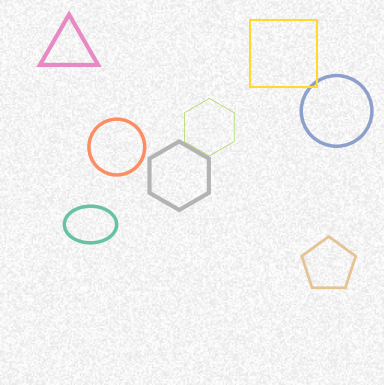[{"shape": "oval", "thickness": 2.5, "radius": 0.34, "center": [0.235, 0.417]}, {"shape": "circle", "thickness": 2.5, "radius": 0.36, "center": [0.303, 0.618]}, {"shape": "circle", "thickness": 2.5, "radius": 0.46, "center": [0.874, 0.712]}, {"shape": "triangle", "thickness": 3, "radius": 0.44, "center": [0.179, 0.875]}, {"shape": "hexagon", "thickness": 0.5, "radius": 0.37, "center": [0.544, 0.67]}, {"shape": "square", "thickness": 1.5, "radius": 0.43, "center": [0.736, 0.861]}, {"shape": "pentagon", "thickness": 2, "radius": 0.37, "center": [0.854, 0.312]}, {"shape": "hexagon", "thickness": 3, "radius": 0.44, "center": [0.465, 0.544]}]